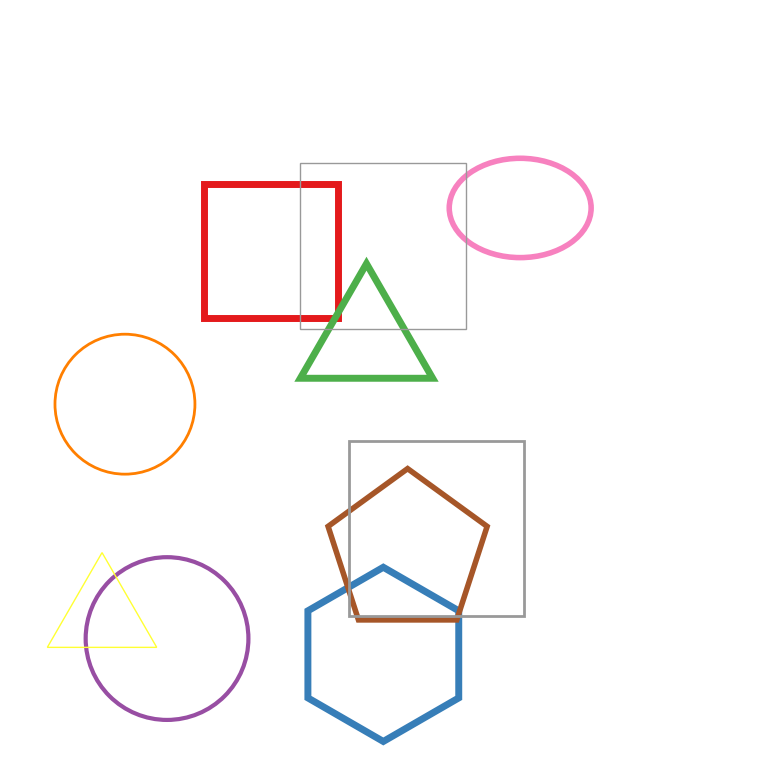[{"shape": "square", "thickness": 2.5, "radius": 0.43, "center": [0.352, 0.674]}, {"shape": "hexagon", "thickness": 2.5, "radius": 0.57, "center": [0.498, 0.15]}, {"shape": "triangle", "thickness": 2.5, "radius": 0.5, "center": [0.476, 0.558]}, {"shape": "circle", "thickness": 1.5, "radius": 0.53, "center": [0.217, 0.171]}, {"shape": "circle", "thickness": 1, "radius": 0.45, "center": [0.162, 0.475]}, {"shape": "triangle", "thickness": 0.5, "radius": 0.41, "center": [0.133, 0.2]}, {"shape": "pentagon", "thickness": 2, "radius": 0.54, "center": [0.529, 0.283]}, {"shape": "oval", "thickness": 2, "radius": 0.46, "center": [0.676, 0.73]}, {"shape": "square", "thickness": 0.5, "radius": 0.54, "center": [0.498, 0.681]}, {"shape": "square", "thickness": 1, "radius": 0.57, "center": [0.567, 0.314]}]